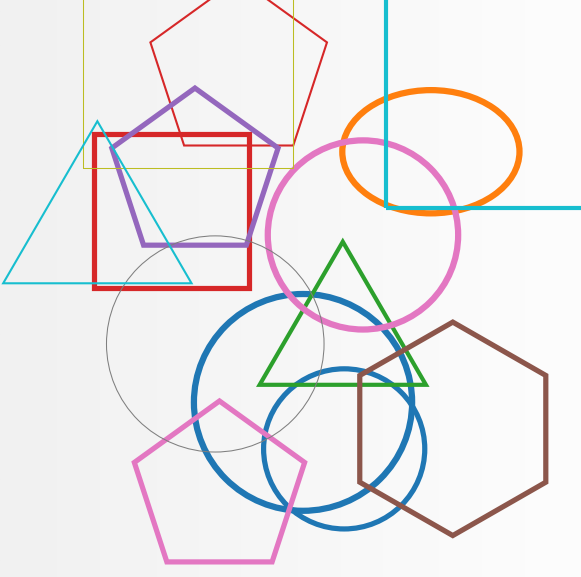[{"shape": "circle", "thickness": 2.5, "radius": 0.69, "center": [0.592, 0.222]}, {"shape": "circle", "thickness": 3, "radius": 0.94, "center": [0.521, 0.302]}, {"shape": "oval", "thickness": 3, "radius": 0.76, "center": [0.741, 0.736]}, {"shape": "triangle", "thickness": 2, "radius": 0.83, "center": [0.59, 0.415]}, {"shape": "square", "thickness": 2.5, "radius": 0.67, "center": [0.295, 0.634]}, {"shape": "pentagon", "thickness": 1, "radius": 0.8, "center": [0.411, 0.876]}, {"shape": "pentagon", "thickness": 2.5, "radius": 0.75, "center": [0.335, 0.696]}, {"shape": "hexagon", "thickness": 2.5, "radius": 0.92, "center": [0.779, 0.257]}, {"shape": "pentagon", "thickness": 2.5, "radius": 0.77, "center": [0.378, 0.151]}, {"shape": "circle", "thickness": 3, "radius": 0.82, "center": [0.624, 0.592]}, {"shape": "circle", "thickness": 0.5, "radius": 0.94, "center": [0.37, 0.404]}, {"shape": "square", "thickness": 0.5, "radius": 0.9, "center": [0.324, 0.89]}, {"shape": "triangle", "thickness": 1, "radius": 0.94, "center": [0.168, 0.602]}, {"shape": "square", "thickness": 2, "radius": 0.92, "center": [0.847, 0.822]}]